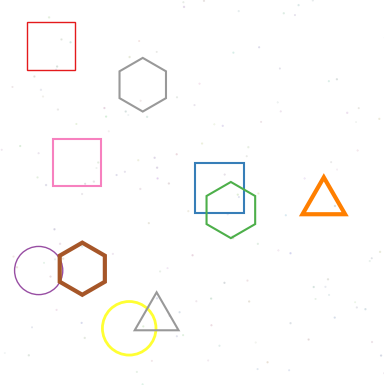[{"shape": "square", "thickness": 1, "radius": 0.31, "center": [0.133, 0.88]}, {"shape": "square", "thickness": 1.5, "radius": 0.32, "center": [0.57, 0.511]}, {"shape": "hexagon", "thickness": 1.5, "radius": 0.36, "center": [0.6, 0.454]}, {"shape": "circle", "thickness": 1, "radius": 0.31, "center": [0.1, 0.297]}, {"shape": "triangle", "thickness": 3, "radius": 0.32, "center": [0.841, 0.475]}, {"shape": "circle", "thickness": 2, "radius": 0.35, "center": [0.336, 0.147]}, {"shape": "hexagon", "thickness": 3, "radius": 0.34, "center": [0.214, 0.302]}, {"shape": "square", "thickness": 1.5, "radius": 0.31, "center": [0.2, 0.578]}, {"shape": "hexagon", "thickness": 1.5, "radius": 0.35, "center": [0.371, 0.78]}, {"shape": "triangle", "thickness": 1.5, "radius": 0.33, "center": [0.407, 0.175]}]